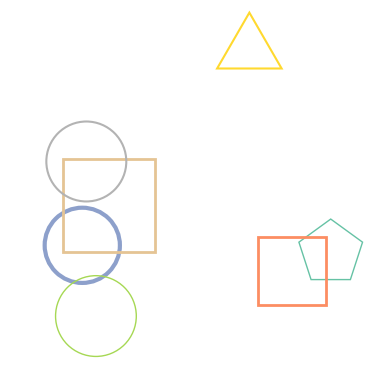[{"shape": "pentagon", "thickness": 1, "radius": 0.43, "center": [0.859, 0.344]}, {"shape": "square", "thickness": 2, "radius": 0.44, "center": [0.758, 0.295]}, {"shape": "circle", "thickness": 3, "radius": 0.49, "center": [0.214, 0.363]}, {"shape": "circle", "thickness": 1, "radius": 0.52, "center": [0.249, 0.179]}, {"shape": "triangle", "thickness": 1.5, "radius": 0.48, "center": [0.648, 0.87]}, {"shape": "square", "thickness": 2, "radius": 0.6, "center": [0.282, 0.466]}, {"shape": "circle", "thickness": 1.5, "radius": 0.52, "center": [0.224, 0.581]}]